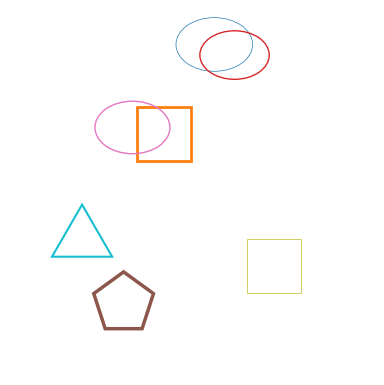[{"shape": "oval", "thickness": 0.5, "radius": 0.5, "center": [0.557, 0.885]}, {"shape": "square", "thickness": 2, "radius": 0.35, "center": [0.425, 0.651]}, {"shape": "oval", "thickness": 1, "radius": 0.45, "center": [0.609, 0.857]}, {"shape": "pentagon", "thickness": 2.5, "radius": 0.41, "center": [0.321, 0.212]}, {"shape": "oval", "thickness": 1, "radius": 0.49, "center": [0.344, 0.669]}, {"shape": "square", "thickness": 0.5, "radius": 0.35, "center": [0.711, 0.31]}, {"shape": "triangle", "thickness": 1.5, "radius": 0.45, "center": [0.213, 0.378]}]